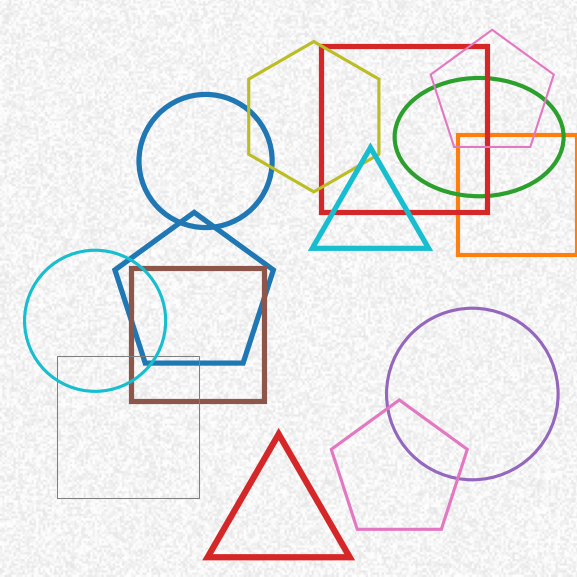[{"shape": "circle", "thickness": 2.5, "radius": 0.58, "center": [0.356, 0.72]}, {"shape": "pentagon", "thickness": 2.5, "radius": 0.72, "center": [0.336, 0.487]}, {"shape": "square", "thickness": 2, "radius": 0.52, "center": [0.896, 0.662]}, {"shape": "oval", "thickness": 2, "radius": 0.73, "center": [0.83, 0.762]}, {"shape": "triangle", "thickness": 3, "radius": 0.71, "center": [0.483, 0.105]}, {"shape": "square", "thickness": 2.5, "radius": 0.72, "center": [0.7, 0.776]}, {"shape": "circle", "thickness": 1.5, "radius": 0.74, "center": [0.818, 0.317]}, {"shape": "square", "thickness": 2.5, "radius": 0.58, "center": [0.342, 0.42]}, {"shape": "pentagon", "thickness": 1.5, "radius": 0.62, "center": [0.691, 0.183]}, {"shape": "pentagon", "thickness": 1, "radius": 0.56, "center": [0.852, 0.835]}, {"shape": "square", "thickness": 0.5, "radius": 0.61, "center": [0.222, 0.26]}, {"shape": "hexagon", "thickness": 1.5, "radius": 0.65, "center": [0.543, 0.797]}, {"shape": "triangle", "thickness": 2.5, "radius": 0.58, "center": [0.641, 0.627]}, {"shape": "circle", "thickness": 1.5, "radius": 0.61, "center": [0.165, 0.444]}]